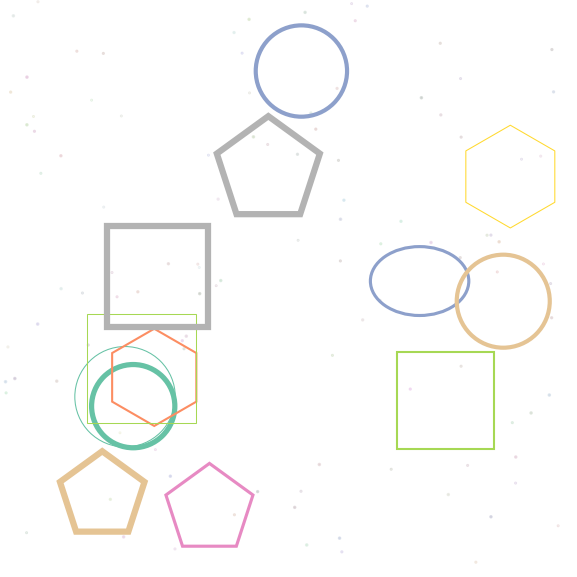[{"shape": "circle", "thickness": 2.5, "radius": 0.36, "center": [0.231, 0.296]}, {"shape": "circle", "thickness": 0.5, "radius": 0.43, "center": [0.217, 0.312]}, {"shape": "hexagon", "thickness": 1, "radius": 0.42, "center": [0.267, 0.346]}, {"shape": "oval", "thickness": 1.5, "radius": 0.43, "center": [0.727, 0.512]}, {"shape": "circle", "thickness": 2, "radius": 0.4, "center": [0.522, 0.876]}, {"shape": "pentagon", "thickness": 1.5, "radius": 0.4, "center": [0.363, 0.117]}, {"shape": "square", "thickness": 1, "radius": 0.42, "center": [0.771, 0.305]}, {"shape": "square", "thickness": 0.5, "radius": 0.47, "center": [0.245, 0.361]}, {"shape": "hexagon", "thickness": 0.5, "radius": 0.44, "center": [0.884, 0.693]}, {"shape": "circle", "thickness": 2, "radius": 0.4, "center": [0.871, 0.478]}, {"shape": "pentagon", "thickness": 3, "radius": 0.38, "center": [0.177, 0.141]}, {"shape": "square", "thickness": 3, "radius": 0.44, "center": [0.273, 0.52]}, {"shape": "pentagon", "thickness": 3, "radius": 0.47, "center": [0.465, 0.704]}]